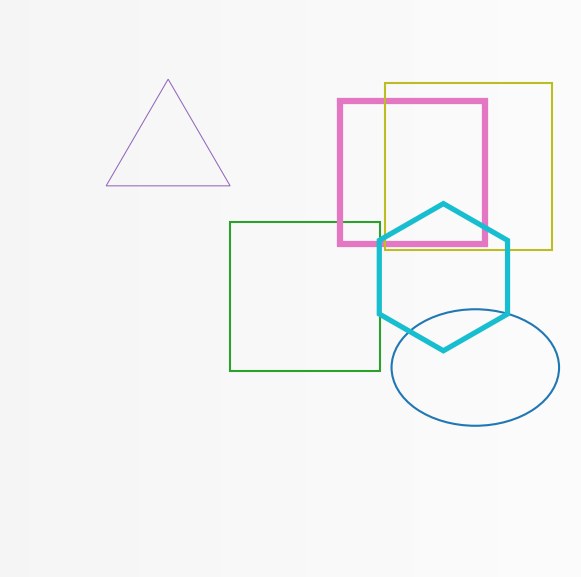[{"shape": "oval", "thickness": 1, "radius": 0.72, "center": [0.818, 0.363]}, {"shape": "square", "thickness": 1, "radius": 0.64, "center": [0.525, 0.485]}, {"shape": "triangle", "thickness": 0.5, "radius": 0.62, "center": [0.289, 0.739]}, {"shape": "square", "thickness": 3, "radius": 0.62, "center": [0.71, 0.701]}, {"shape": "square", "thickness": 1, "radius": 0.72, "center": [0.806, 0.711]}, {"shape": "hexagon", "thickness": 2.5, "radius": 0.64, "center": [0.763, 0.519]}]